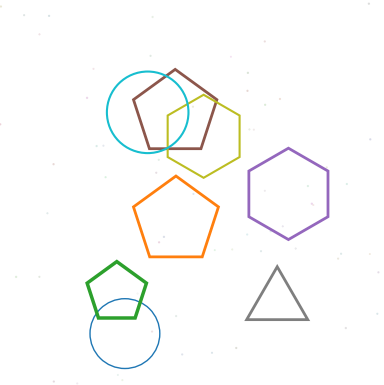[{"shape": "circle", "thickness": 1, "radius": 0.45, "center": [0.324, 0.134]}, {"shape": "pentagon", "thickness": 2, "radius": 0.58, "center": [0.457, 0.427]}, {"shape": "pentagon", "thickness": 2.5, "radius": 0.4, "center": [0.303, 0.24]}, {"shape": "hexagon", "thickness": 2, "radius": 0.59, "center": [0.749, 0.496]}, {"shape": "pentagon", "thickness": 2, "radius": 0.57, "center": [0.455, 0.706]}, {"shape": "triangle", "thickness": 2, "radius": 0.46, "center": [0.72, 0.216]}, {"shape": "hexagon", "thickness": 1.5, "radius": 0.54, "center": [0.529, 0.646]}, {"shape": "circle", "thickness": 1.5, "radius": 0.53, "center": [0.384, 0.708]}]